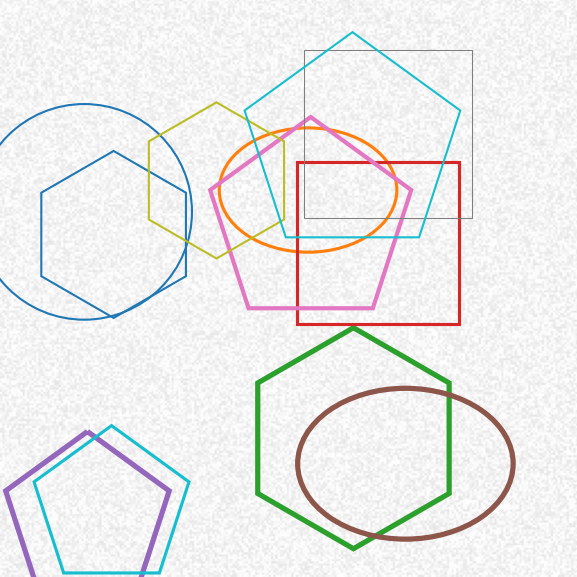[{"shape": "hexagon", "thickness": 1, "radius": 0.72, "center": [0.197, 0.593]}, {"shape": "circle", "thickness": 1, "radius": 0.93, "center": [0.146, 0.632]}, {"shape": "oval", "thickness": 1.5, "radius": 0.77, "center": [0.533, 0.67]}, {"shape": "hexagon", "thickness": 2.5, "radius": 0.96, "center": [0.612, 0.24]}, {"shape": "square", "thickness": 1.5, "radius": 0.7, "center": [0.655, 0.579]}, {"shape": "pentagon", "thickness": 2.5, "radius": 0.74, "center": [0.151, 0.103]}, {"shape": "oval", "thickness": 2.5, "radius": 0.93, "center": [0.702, 0.196]}, {"shape": "pentagon", "thickness": 2, "radius": 0.92, "center": [0.538, 0.613]}, {"shape": "square", "thickness": 0.5, "radius": 0.73, "center": [0.672, 0.767]}, {"shape": "hexagon", "thickness": 1, "radius": 0.68, "center": [0.375, 0.687]}, {"shape": "pentagon", "thickness": 1, "radius": 0.98, "center": [0.61, 0.747]}, {"shape": "pentagon", "thickness": 1.5, "radius": 0.71, "center": [0.193, 0.121]}]